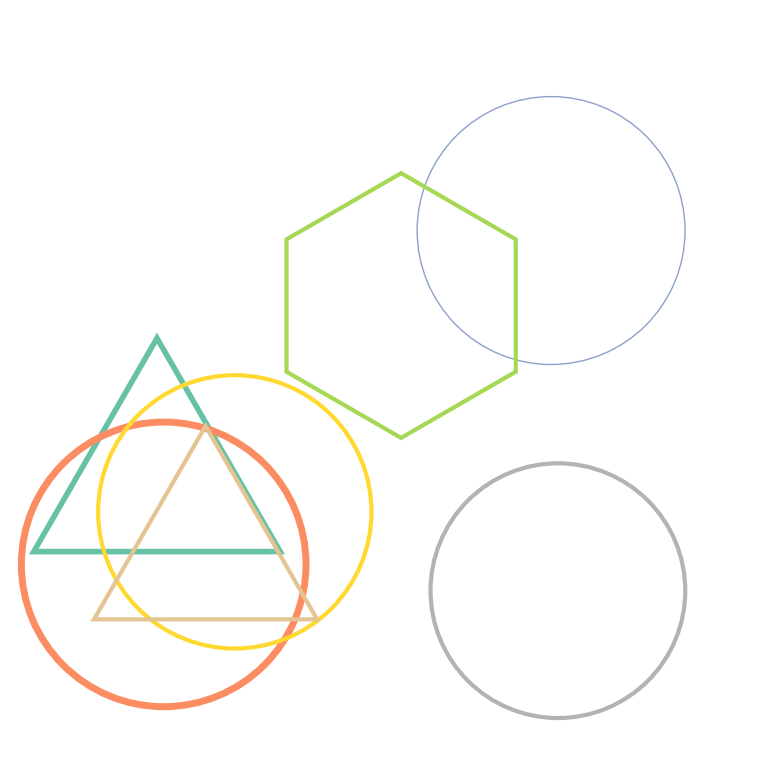[{"shape": "triangle", "thickness": 2, "radius": 0.92, "center": [0.204, 0.376]}, {"shape": "circle", "thickness": 2.5, "radius": 0.92, "center": [0.213, 0.267]}, {"shape": "circle", "thickness": 0.5, "radius": 0.87, "center": [0.716, 0.701]}, {"shape": "hexagon", "thickness": 1.5, "radius": 0.86, "center": [0.521, 0.603]}, {"shape": "circle", "thickness": 1.5, "radius": 0.89, "center": [0.305, 0.335]}, {"shape": "triangle", "thickness": 1.5, "radius": 0.84, "center": [0.267, 0.279]}, {"shape": "circle", "thickness": 1.5, "radius": 0.83, "center": [0.725, 0.233]}]